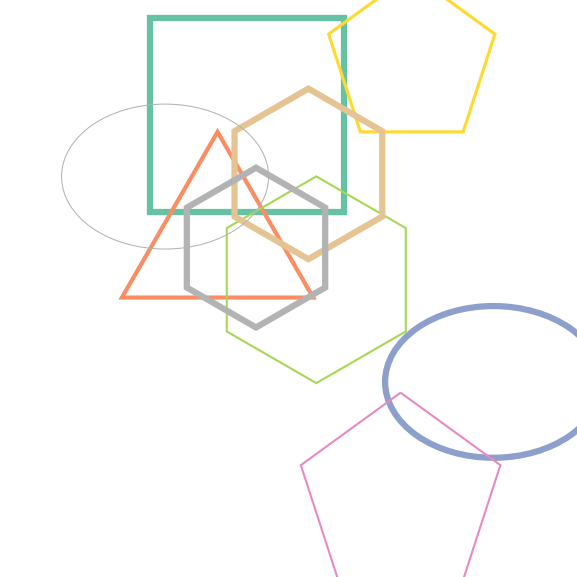[{"shape": "square", "thickness": 3, "radius": 0.84, "center": [0.428, 0.799]}, {"shape": "triangle", "thickness": 2, "radius": 0.96, "center": [0.377, 0.58]}, {"shape": "oval", "thickness": 3, "radius": 0.94, "center": [0.854, 0.338]}, {"shape": "pentagon", "thickness": 1, "radius": 0.91, "center": [0.694, 0.138]}, {"shape": "hexagon", "thickness": 1, "radius": 0.89, "center": [0.548, 0.515]}, {"shape": "pentagon", "thickness": 1.5, "radius": 0.76, "center": [0.713, 0.893]}, {"shape": "hexagon", "thickness": 3, "radius": 0.74, "center": [0.534, 0.698]}, {"shape": "oval", "thickness": 0.5, "radius": 0.9, "center": [0.286, 0.693]}, {"shape": "hexagon", "thickness": 3, "radius": 0.69, "center": [0.443, 0.57]}]